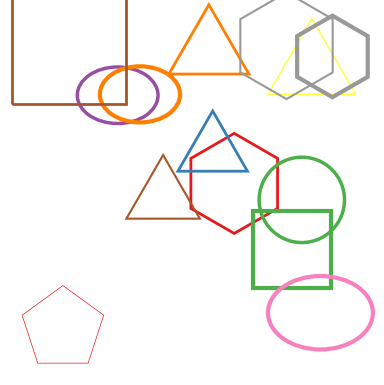[{"shape": "pentagon", "thickness": 0.5, "radius": 0.56, "center": [0.163, 0.147]}, {"shape": "hexagon", "thickness": 2, "radius": 0.65, "center": [0.608, 0.524]}, {"shape": "triangle", "thickness": 2, "radius": 0.52, "center": [0.552, 0.607]}, {"shape": "circle", "thickness": 2.5, "radius": 0.55, "center": [0.784, 0.481]}, {"shape": "square", "thickness": 3, "radius": 0.5, "center": [0.759, 0.352]}, {"shape": "oval", "thickness": 2.5, "radius": 0.52, "center": [0.306, 0.753]}, {"shape": "oval", "thickness": 3, "radius": 0.52, "center": [0.364, 0.755]}, {"shape": "triangle", "thickness": 2, "radius": 0.6, "center": [0.543, 0.868]}, {"shape": "triangle", "thickness": 1, "radius": 0.66, "center": [0.81, 0.821]}, {"shape": "triangle", "thickness": 1.5, "radius": 0.55, "center": [0.424, 0.487]}, {"shape": "square", "thickness": 2, "radius": 0.74, "center": [0.179, 0.879]}, {"shape": "oval", "thickness": 3, "radius": 0.68, "center": [0.832, 0.188]}, {"shape": "hexagon", "thickness": 1.5, "radius": 0.69, "center": [0.744, 0.881]}, {"shape": "hexagon", "thickness": 3, "radius": 0.53, "center": [0.863, 0.853]}]